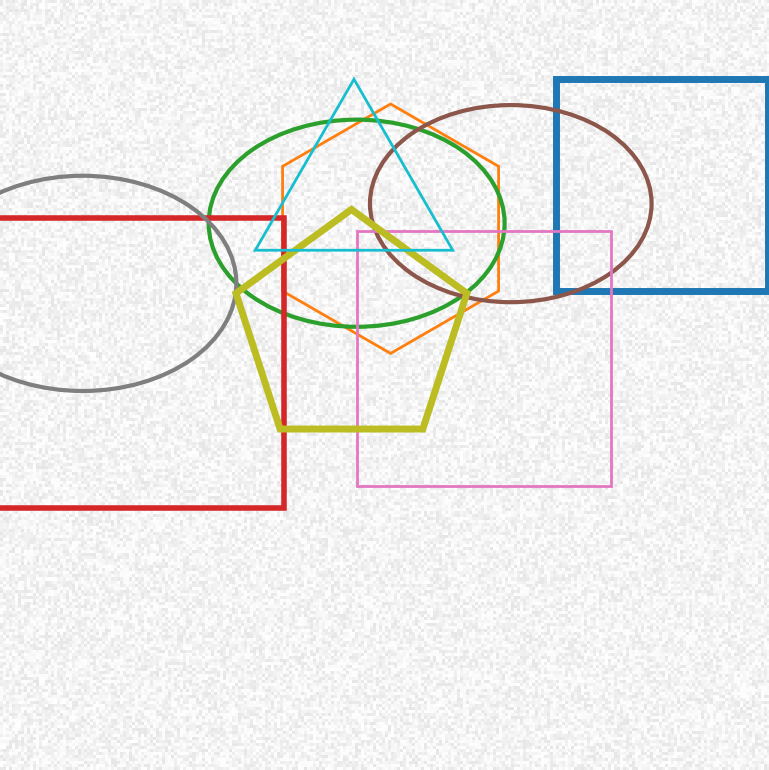[{"shape": "square", "thickness": 2.5, "radius": 0.69, "center": [0.86, 0.76]}, {"shape": "hexagon", "thickness": 1, "radius": 0.81, "center": [0.507, 0.703]}, {"shape": "oval", "thickness": 1.5, "radius": 0.96, "center": [0.463, 0.71]}, {"shape": "square", "thickness": 2, "radius": 0.94, "center": [0.18, 0.529]}, {"shape": "oval", "thickness": 1.5, "radius": 0.91, "center": [0.663, 0.736]}, {"shape": "square", "thickness": 1, "radius": 0.83, "center": [0.628, 0.535]}, {"shape": "oval", "thickness": 1.5, "radius": 1.0, "center": [0.107, 0.632]}, {"shape": "pentagon", "thickness": 2.5, "radius": 0.79, "center": [0.456, 0.57]}, {"shape": "triangle", "thickness": 1, "radius": 0.74, "center": [0.46, 0.749]}]